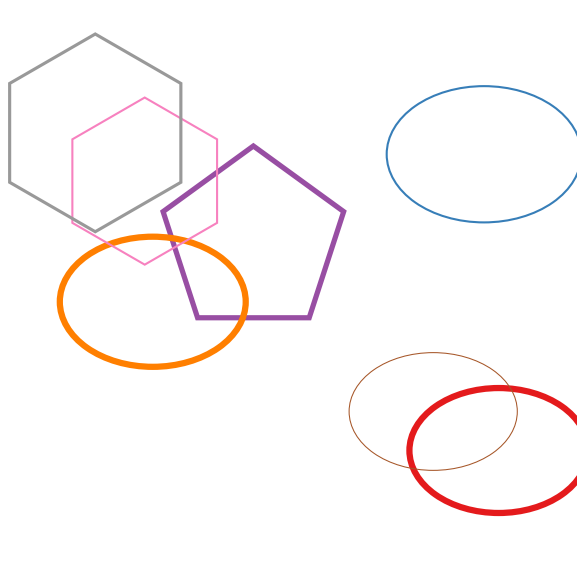[{"shape": "oval", "thickness": 3, "radius": 0.77, "center": [0.864, 0.219]}, {"shape": "oval", "thickness": 1, "radius": 0.84, "center": [0.838, 0.732]}, {"shape": "pentagon", "thickness": 2.5, "radius": 0.82, "center": [0.439, 0.582]}, {"shape": "oval", "thickness": 3, "radius": 0.8, "center": [0.265, 0.477]}, {"shape": "oval", "thickness": 0.5, "radius": 0.73, "center": [0.75, 0.287]}, {"shape": "hexagon", "thickness": 1, "radius": 0.72, "center": [0.251, 0.686]}, {"shape": "hexagon", "thickness": 1.5, "radius": 0.86, "center": [0.165, 0.769]}]